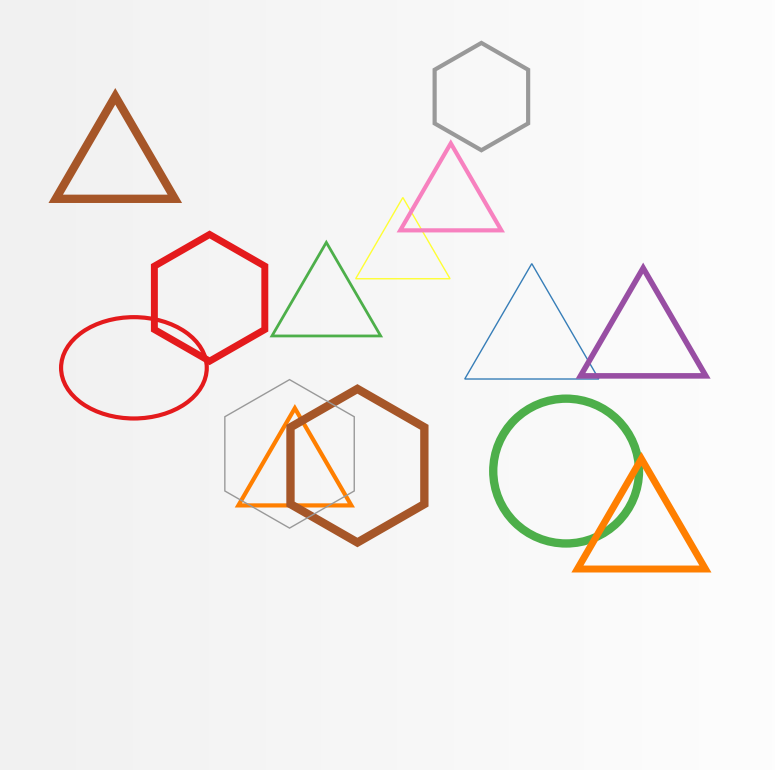[{"shape": "oval", "thickness": 1.5, "radius": 0.47, "center": [0.173, 0.522]}, {"shape": "hexagon", "thickness": 2.5, "radius": 0.41, "center": [0.27, 0.613]}, {"shape": "triangle", "thickness": 0.5, "radius": 0.5, "center": [0.686, 0.558]}, {"shape": "circle", "thickness": 3, "radius": 0.47, "center": [0.73, 0.388]}, {"shape": "triangle", "thickness": 1, "radius": 0.41, "center": [0.421, 0.604]}, {"shape": "triangle", "thickness": 2, "radius": 0.47, "center": [0.83, 0.559]}, {"shape": "triangle", "thickness": 1.5, "radius": 0.42, "center": [0.38, 0.386]}, {"shape": "triangle", "thickness": 2.5, "radius": 0.48, "center": [0.828, 0.309]}, {"shape": "triangle", "thickness": 0.5, "radius": 0.35, "center": [0.52, 0.673]}, {"shape": "triangle", "thickness": 3, "radius": 0.44, "center": [0.149, 0.786]}, {"shape": "hexagon", "thickness": 3, "radius": 0.5, "center": [0.461, 0.395]}, {"shape": "triangle", "thickness": 1.5, "radius": 0.38, "center": [0.582, 0.739]}, {"shape": "hexagon", "thickness": 1.5, "radius": 0.35, "center": [0.621, 0.875]}, {"shape": "hexagon", "thickness": 0.5, "radius": 0.48, "center": [0.374, 0.411]}]